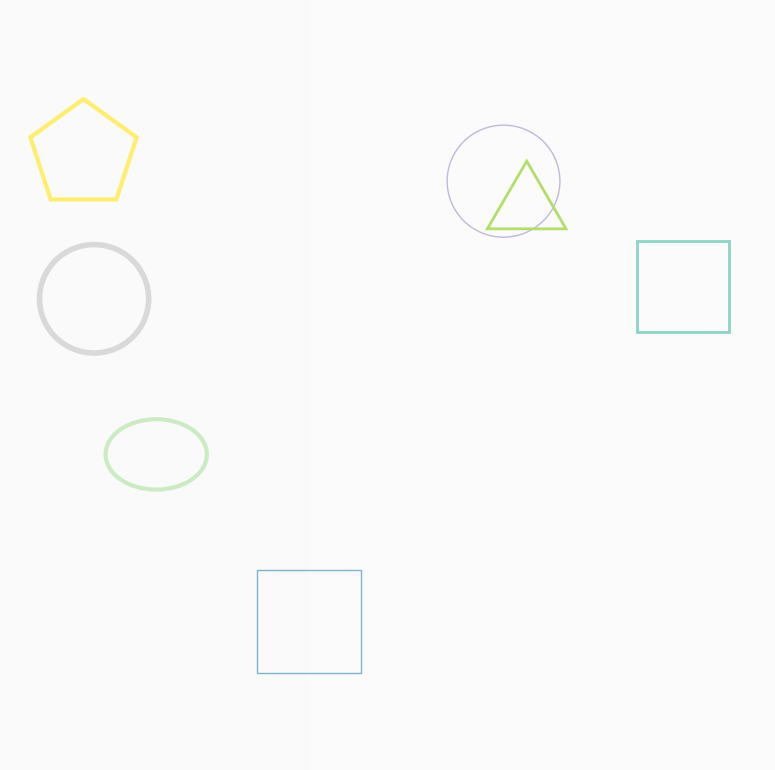[{"shape": "square", "thickness": 1, "radius": 0.3, "center": [0.881, 0.628]}, {"shape": "circle", "thickness": 0.5, "radius": 0.36, "center": [0.65, 0.765]}, {"shape": "square", "thickness": 0.5, "radius": 0.34, "center": [0.399, 0.193]}, {"shape": "triangle", "thickness": 1, "radius": 0.29, "center": [0.68, 0.732]}, {"shape": "circle", "thickness": 2, "radius": 0.35, "center": [0.121, 0.612]}, {"shape": "oval", "thickness": 1.5, "radius": 0.33, "center": [0.202, 0.41]}, {"shape": "pentagon", "thickness": 1.5, "radius": 0.36, "center": [0.108, 0.799]}]